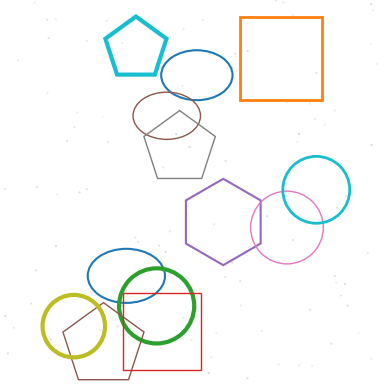[{"shape": "oval", "thickness": 1.5, "radius": 0.5, "center": [0.328, 0.283]}, {"shape": "oval", "thickness": 1.5, "radius": 0.46, "center": [0.511, 0.805]}, {"shape": "square", "thickness": 2, "radius": 0.53, "center": [0.729, 0.848]}, {"shape": "circle", "thickness": 3, "radius": 0.49, "center": [0.407, 0.205]}, {"shape": "square", "thickness": 1, "radius": 0.51, "center": [0.421, 0.139]}, {"shape": "hexagon", "thickness": 1.5, "radius": 0.56, "center": [0.58, 0.423]}, {"shape": "oval", "thickness": 1, "radius": 0.44, "center": [0.433, 0.699]}, {"shape": "pentagon", "thickness": 1, "radius": 0.55, "center": [0.269, 0.103]}, {"shape": "circle", "thickness": 1, "radius": 0.47, "center": [0.745, 0.409]}, {"shape": "pentagon", "thickness": 1, "radius": 0.49, "center": [0.467, 0.615]}, {"shape": "circle", "thickness": 3, "radius": 0.41, "center": [0.192, 0.153]}, {"shape": "pentagon", "thickness": 3, "radius": 0.42, "center": [0.353, 0.874]}, {"shape": "circle", "thickness": 2, "radius": 0.43, "center": [0.821, 0.507]}]